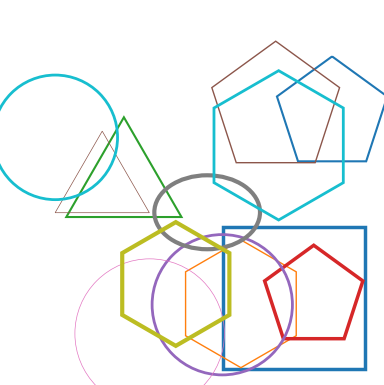[{"shape": "pentagon", "thickness": 1.5, "radius": 0.75, "center": [0.863, 0.703]}, {"shape": "square", "thickness": 2.5, "radius": 0.92, "center": [0.764, 0.226]}, {"shape": "hexagon", "thickness": 1, "radius": 0.83, "center": [0.626, 0.211]}, {"shape": "triangle", "thickness": 1.5, "radius": 0.86, "center": [0.322, 0.523]}, {"shape": "pentagon", "thickness": 2.5, "radius": 0.67, "center": [0.815, 0.229]}, {"shape": "circle", "thickness": 2, "radius": 0.91, "center": [0.577, 0.208]}, {"shape": "pentagon", "thickness": 1, "radius": 0.87, "center": [0.716, 0.719]}, {"shape": "triangle", "thickness": 0.5, "radius": 0.71, "center": [0.266, 0.518]}, {"shape": "circle", "thickness": 0.5, "radius": 0.97, "center": [0.389, 0.133]}, {"shape": "oval", "thickness": 3, "radius": 0.69, "center": [0.538, 0.449]}, {"shape": "hexagon", "thickness": 3, "radius": 0.8, "center": [0.457, 0.262]}, {"shape": "circle", "thickness": 2, "radius": 0.81, "center": [0.143, 0.643]}, {"shape": "hexagon", "thickness": 2, "radius": 0.97, "center": [0.724, 0.623]}]